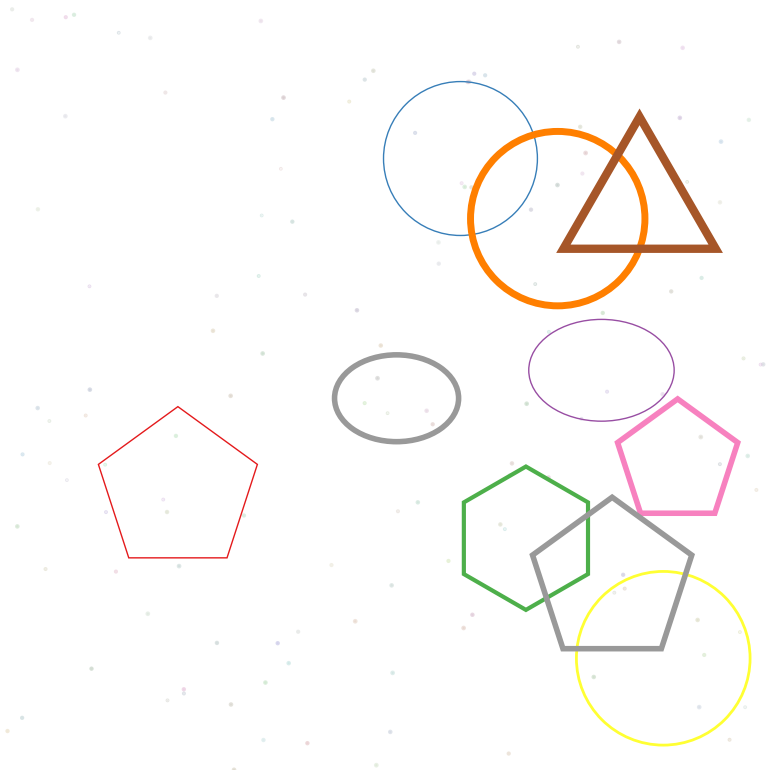[{"shape": "pentagon", "thickness": 0.5, "radius": 0.54, "center": [0.231, 0.363]}, {"shape": "circle", "thickness": 0.5, "radius": 0.5, "center": [0.598, 0.794]}, {"shape": "hexagon", "thickness": 1.5, "radius": 0.47, "center": [0.683, 0.301]}, {"shape": "oval", "thickness": 0.5, "radius": 0.47, "center": [0.781, 0.519]}, {"shape": "circle", "thickness": 2.5, "radius": 0.57, "center": [0.724, 0.716]}, {"shape": "circle", "thickness": 1, "radius": 0.56, "center": [0.861, 0.145]}, {"shape": "triangle", "thickness": 3, "radius": 0.57, "center": [0.831, 0.734]}, {"shape": "pentagon", "thickness": 2, "radius": 0.41, "center": [0.88, 0.4]}, {"shape": "oval", "thickness": 2, "radius": 0.4, "center": [0.515, 0.483]}, {"shape": "pentagon", "thickness": 2, "radius": 0.54, "center": [0.795, 0.245]}]